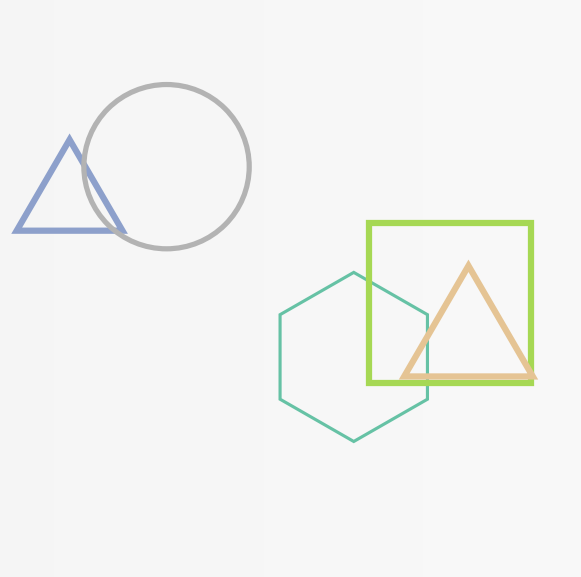[{"shape": "hexagon", "thickness": 1.5, "radius": 0.73, "center": [0.609, 0.381]}, {"shape": "triangle", "thickness": 3, "radius": 0.53, "center": [0.12, 0.652]}, {"shape": "square", "thickness": 3, "radius": 0.69, "center": [0.774, 0.475]}, {"shape": "triangle", "thickness": 3, "radius": 0.64, "center": [0.806, 0.411]}, {"shape": "circle", "thickness": 2.5, "radius": 0.71, "center": [0.287, 0.711]}]